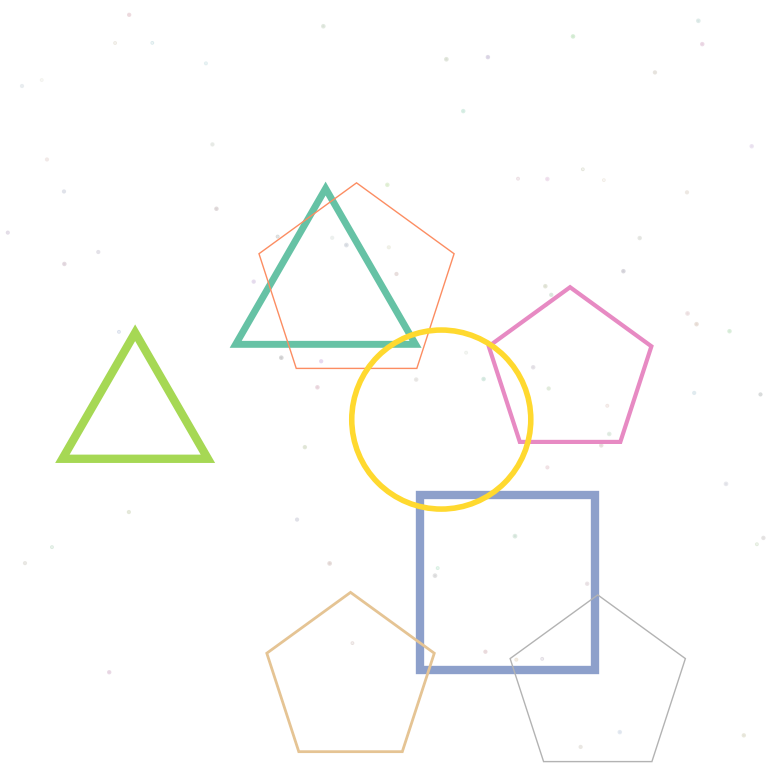[{"shape": "triangle", "thickness": 2.5, "radius": 0.67, "center": [0.423, 0.62]}, {"shape": "pentagon", "thickness": 0.5, "radius": 0.67, "center": [0.463, 0.629]}, {"shape": "square", "thickness": 3, "radius": 0.57, "center": [0.66, 0.244]}, {"shape": "pentagon", "thickness": 1.5, "radius": 0.56, "center": [0.74, 0.516]}, {"shape": "triangle", "thickness": 3, "radius": 0.55, "center": [0.176, 0.459]}, {"shape": "circle", "thickness": 2, "radius": 0.58, "center": [0.573, 0.455]}, {"shape": "pentagon", "thickness": 1, "radius": 0.57, "center": [0.455, 0.116]}, {"shape": "pentagon", "thickness": 0.5, "radius": 0.6, "center": [0.776, 0.108]}]